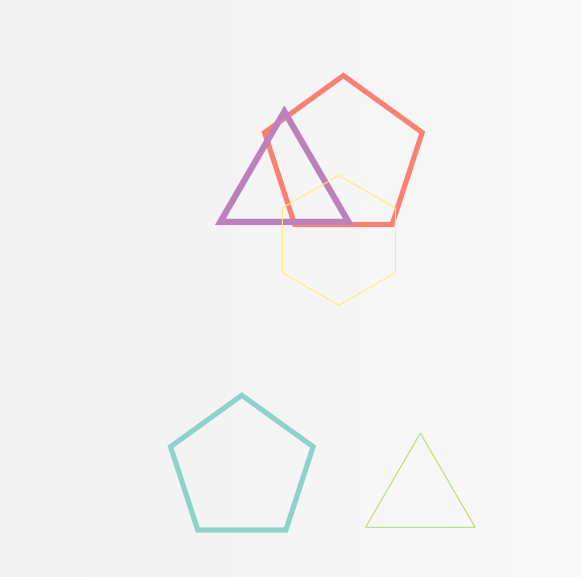[{"shape": "pentagon", "thickness": 2.5, "radius": 0.64, "center": [0.416, 0.186]}, {"shape": "pentagon", "thickness": 2.5, "radius": 0.71, "center": [0.591, 0.726]}, {"shape": "triangle", "thickness": 0.5, "radius": 0.54, "center": [0.723, 0.14]}, {"shape": "triangle", "thickness": 3, "radius": 0.64, "center": [0.489, 0.679]}, {"shape": "hexagon", "thickness": 0.5, "radius": 0.56, "center": [0.583, 0.583]}]